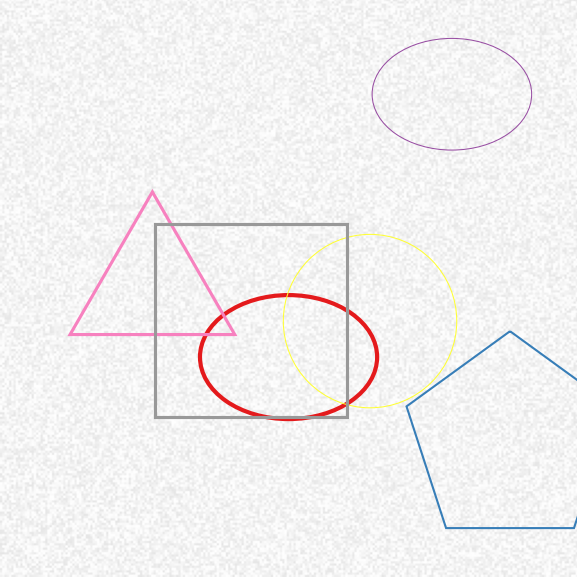[{"shape": "oval", "thickness": 2, "radius": 0.77, "center": [0.5, 0.381]}, {"shape": "pentagon", "thickness": 1, "radius": 0.94, "center": [0.883, 0.237]}, {"shape": "oval", "thickness": 0.5, "radius": 0.69, "center": [0.782, 0.836]}, {"shape": "circle", "thickness": 0.5, "radius": 0.75, "center": [0.641, 0.443]}, {"shape": "triangle", "thickness": 1.5, "radius": 0.82, "center": [0.264, 0.502]}, {"shape": "square", "thickness": 1.5, "radius": 0.83, "center": [0.435, 0.444]}]